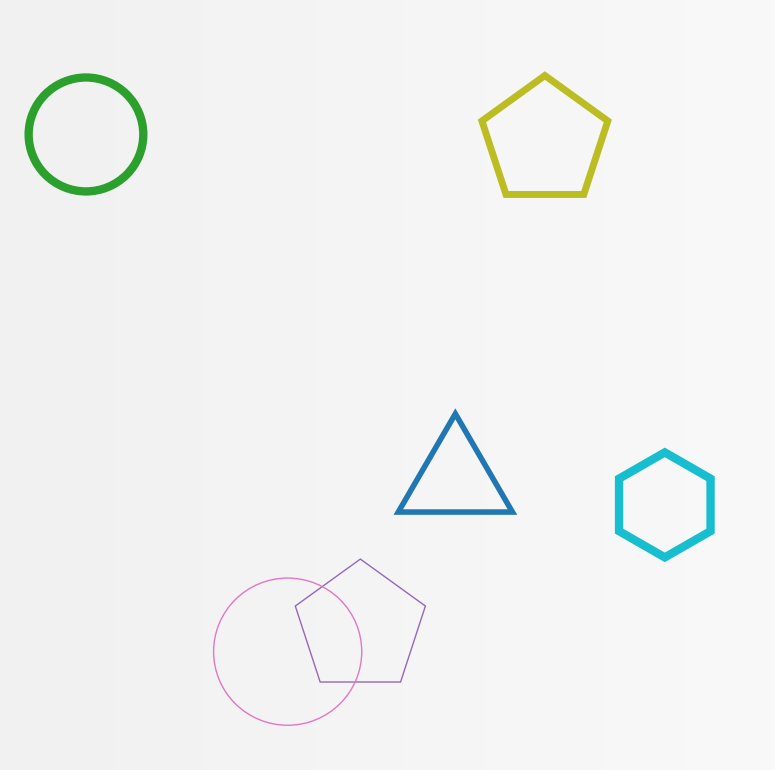[{"shape": "triangle", "thickness": 2, "radius": 0.43, "center": [0.588, 0.378]}, {"shape": "circle", "thickness": 3, "radius": 0.37, "center": [0.111, 0.825]}, {"shape": "pentagon", "thickness": 0.5, "radius": 0.44, "center": [0.465, 0.186]}, {"shape": "circle", "thickness": 0.5, "radius": 0.48, "center": [0.371, 0.154]}, {"shape": "pentagon", "thickness": 2.5, "radius": 0.43, "center": [0.703, 0.817]}, {"shape": "hexagon", "thickness": 3, "radius": 0.34, "center": [0.858, 0.344]}]